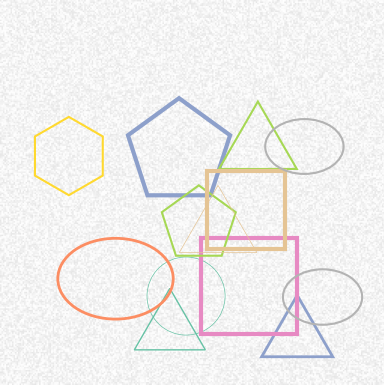[{"shape": "circle", "thickness": 0.5, "radius": 0.51, "center": [0.483, 0.231]}, {"shape": "triangle", "thickness": 1, "radius": 0.53, "center": [0.441, 0.145]}, {"shape": "oval", "thickness": 2, "radius": 0.75, "center": [0.3, 0.276]}, {"shape": "triangle", "thickness": 2, "radius": 0.53, "center": [0.772, 0.127]}, {"shape": "pentagon", "thickness": 3, "radius": 0.7, "center": [0.465, 0.606]}, {"shape": "square", "thickness": 3, "radius": 0.63, "center": [0.646, 0.258]}, {"shape": "pentagon", "thickness": 1.5, "radius": 0.51, "center": [0.516, 0.418]}, {"shape": "triangle", "thickness": 1.5, "radius": 0.58, "center": [0.67, 0.619]}, {"shape": "hexagon", "thickness": 1.5, "radius": 0.51, "center": [0.179, 0.595]}, {"shape": "triangle", "thickness": 0.5, "radius": 0.58, "center": [0.566, 0.402]}, {"shape": "square", "thickness": 3, "radius": 0.51, "center": [0.639, 0.455]}, {"shape": "oval", "thickness": 1.5, "radius": 0.51, "center": [0.791, 0.619]}, {"shape": "oval", "thickness": 1.5, "radius": 0.51, "center": [0.838, 0.228]}]